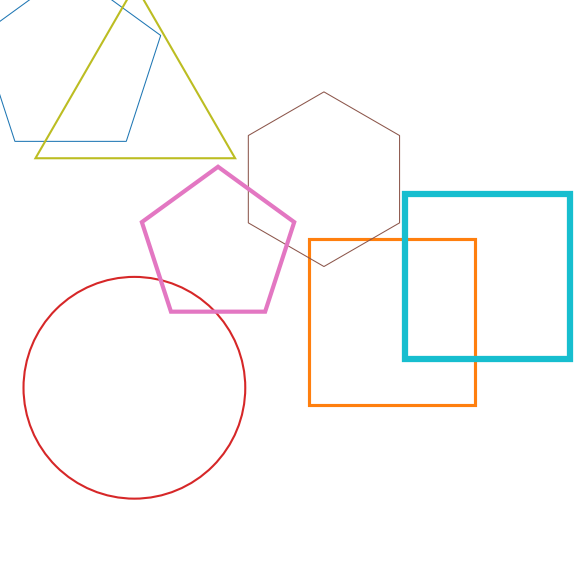[{"shape": "pentagon", "thickness": 0.5, "radius": 0.82, "center": [0.122, 0.887]}, {"shape": "square", "thickness": 1.5, "radius": 0.72, "center": [0.678, 0.442]}, {"shape": "circle", "thickness": 1, "radius": 0.96, "center": [0.233, 0.328]}, {"shape": "hexagon", "thickness": 0.5, "radius": 0.76, "center": [0.561, 0.689]}, {"shape": "pentagon", "thickness": 2, "radius": 0.69, "center": [0.378, 0.572]}, {"shape": "triangle", "thickness": 1, "radius": 1.0, "center": [0.234, 0.825]}, {"shape": "square", "thickness": 3, "radius": 0.71, "center": [0.844, 0.52]}]